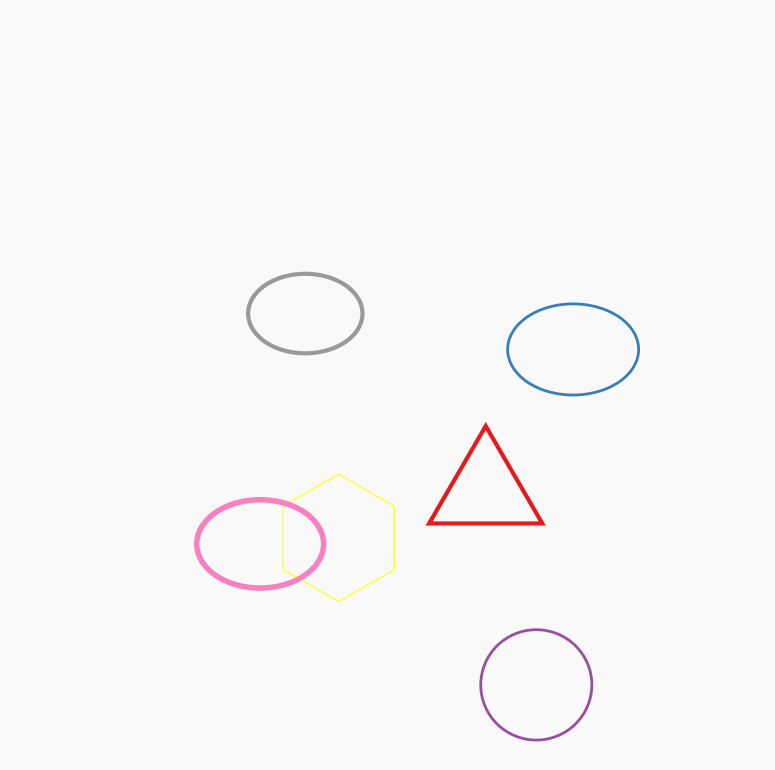[{"shape": "triangle", "thickness": 1.5, "radius": 0.42, "center": [0.627, 0.362]}, {"shape": "oval", "thickness": 1, "radius": 0.42, "center": [0.74, 0.546]}, {"shape": "circle", "thickness": 1, "radius": 0.36, "center": [0.692, 0.111]}, {"shape": "hexagon", "thickness": 0.5, "radius": 0.41, "center": [0.437, 0.301]}, {"shape": "oval", "thickness": 2, "radius": 0.41, "center": [0.336, 0.294]}, {"shape": "oval", "thickness": 1.5, "radius": 0.37, "center": [0.394, 0.593]}]